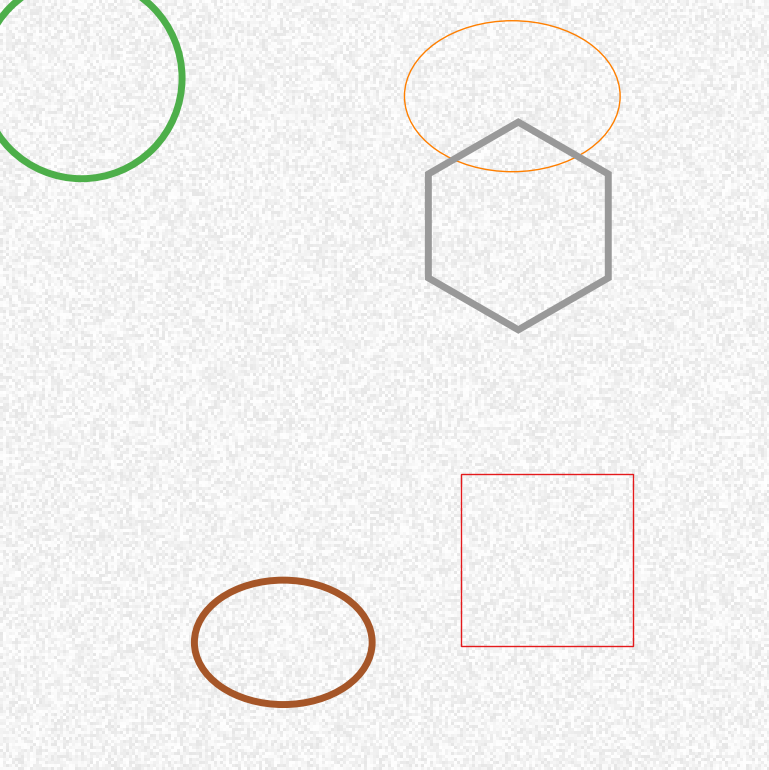[{"shape": "square", "thickness": 0.5, "radius": 0.56, "center": [0.711, 0.273]}, {"shape": "circle", "thickness": 2.5, "radius": 0.65, "center": [0.106, 0.898]}, {"shape": "oval", "thickness": 0.5, "radius": 0.7, "center": [0.665, 0.875]}, {"shape": "oval", "thickness": 2.5, "radius": 0.58, "center": [0.368, 0.166]}, {"shape": "hexagon", "thickness": 2.5, "radius": 0.67, "center": [0.673, 0.707]}]